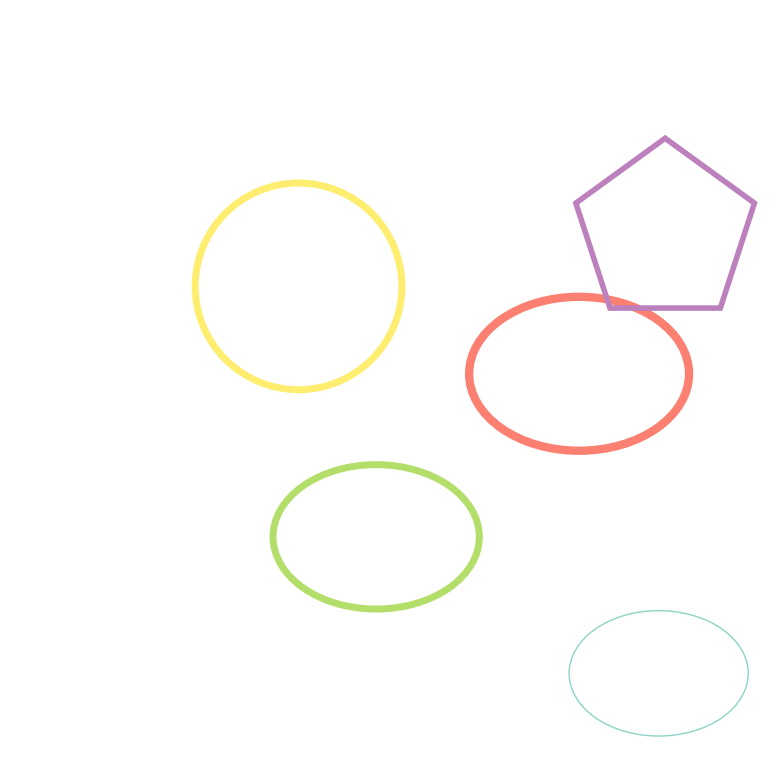[{"shape": "oval", "thickness": 0.5, "radius": 0.58, "center": [0.855, 0.126]}, {"shape": "oval", "thickness": 3, "radius": 0.71, "center": [0.752, 0.515]}, {"shape": "oval", "thickness": 2.5, "radius": 0.67, "center": [0.489, 0.303]}, {"shape": "pentagon", "thickness": 2, "radius": 0.61, "center": [0.864, 0.699]}, {"shape": "circle", "thickness": 2.5, "radius": 0.67, "center": [0.388, 0.628]}]